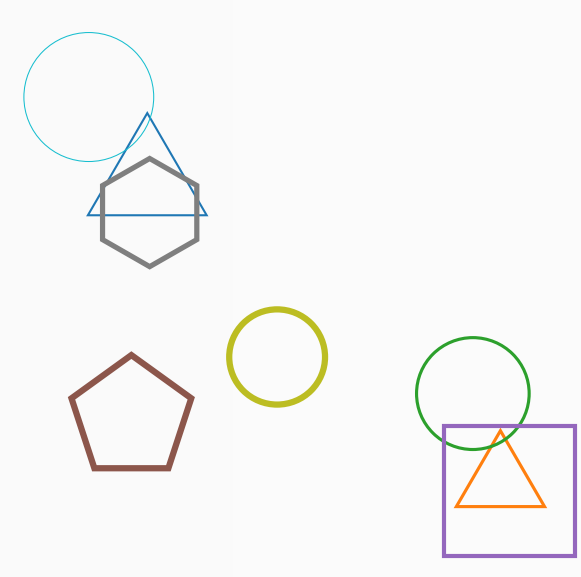[{"shape": "triangle", "thickness": 1, "radius": 0.59, "center": [0.253, 0.685]}, {"shape": "triangle", "thickness": 1.5, "radius": 0.44, "center": [0.861, 0.166]}, {"shape": "circle", "thickness": 1.5, "radius": 0.48, "center": [0.814, 0.318]}, {"shape": "square", "thickness": 2, "radius": 0.56, "center": [0.877, 0.149]}, {"shape": "pentagon", "thickness": 3, "radius": 0.54, "center": [0.226, 0.276]}, {"shape": "hexagon", "thickness": 2.5, "radius": 0.47, "center": [0.258, 0.631]}, {"shape": "circle", "thickness": 3, "radius": 0.41, "center": [0.477, 0.381]}, {"shape": "circle", "thickness": 0.5, "radius": 0.56, "center": [0.153, 0.831]}]